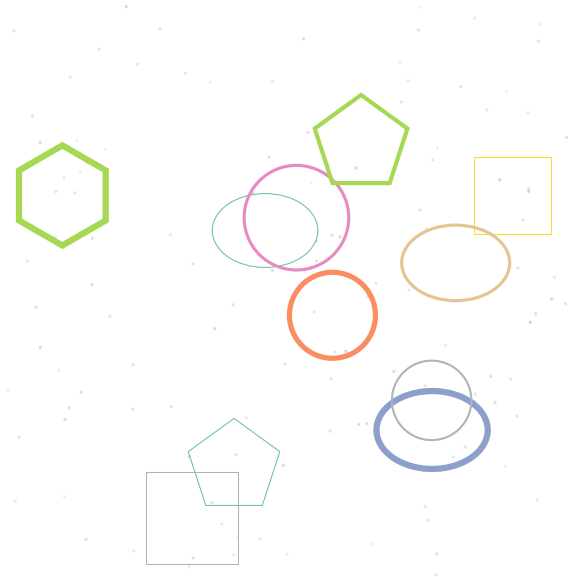[{"shape": "oval", "thickness": 0.5, "radius": 0.46, "center": [0.459, 0.6]}, {"shape": "pentagon", "thickness": 0.5, "radius": 0.42, "center": [0.405, 0.191]}, {"shape": "circle", "thickness": 2.5, "radius": 0.37, "center": [0.576, 0.453]}, {"shape": "oval", "thickness": 3, "radius": 0.48, "center": [0.748, 0.255]}, {"shape": "circle", "thickness": 1.5, "radius": 0.45, "center": [0.513, 0.622]}, {"shape": "hexagon", "thickness": 3, "radius": 0.43, "center": [0.108, 0.661]}, {"shape": "pentagon", "thickness": 2, "radius": 0.42, "center": [0.625, 0.75]}, {"shape": "square", "thickness": 0.5, "radius": 0.33, "center": [0.887, 0.66]}, {"shape": "oval", "thickness": 1.5, "radius": 0.47, "center": [0.789, 0.544]}, {"shape": "square", "thickness": 0.5, "radius": 0.4, "center": [0.332, 0.102]}, {"shape": "circle", "thickness": 1, "radius": 0.34, "center": [0.747, 0.306]}]